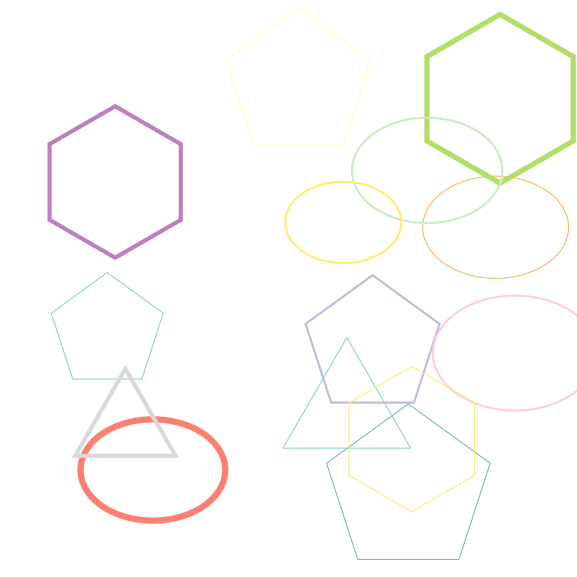[{"shape": "pentagon", "thickness": 0.5, "radius": 0.51, "center": [0.186, 0.425]}, {"shape": "triangle", "thickness": 0.5, "radius": 0.64, "center": [0.601, 0.287]}, {"shape": "pentagon", "thickness": 0.5, "radius": 0.66, "center": [0.517, 0.854]}, {"shape": "pentagon", "thickness": 1, "radius": 0.61, "center": [0.645, 0.401]}, {"shape": "oval", "thickness": 3, "radius": 0.63, "center": [0.265, 0.185]}, {"shape": "pentagon", "thickness": 0.5, "radius": 0.74, "center": [0.707, 0.151]}, {"shape": "oval", "thickness": 0.5, "radius": 0.63, "center": [0.858, 0.606]}, {"shape": "hexagon", "thickness": 2.5, "radius": 0.73, "center": [0.866, 0.828]}, {"shape": "oval", "thickness": 1, "radius": 0.71, "center": [0.892, 0.388]}, {"shape": "triangle", "thickness": 2, "radius": 0.5, "center": [0.217, 0.26]}, {"shape": "hexagon", "thickness": 2, "radius": 0.66, "center": [0.199, 0.684]}, {"shape": "oval", "thickness": 1, "radius": 0.65, "center": [0.74, 0.704]}, {"shape": "oval", "thickness": 1, "radius": 0.5, "center": [0.594, 0.614]}, {"shape": "hexagon", "thickness": 0.5, "radius": 0.63, "center": [0.713, 0.239]}]